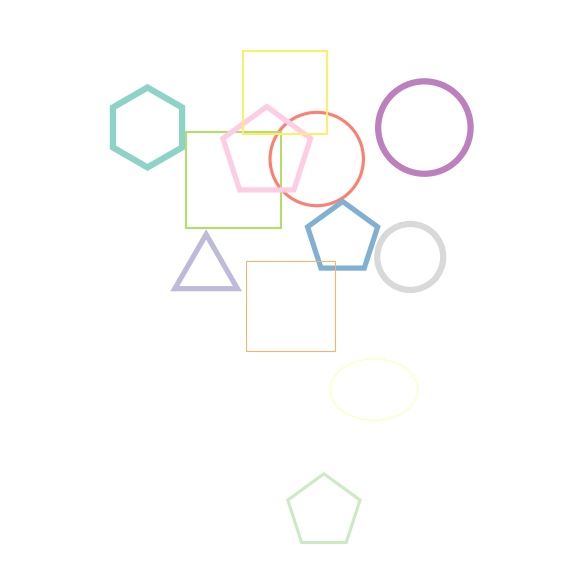[{"shape": "hexagon", "thickness": 3, "radius": 0.35, "center": [0.255, 0.778]}, {"shape": "oval", "thickness": 0.5, "radius": 0.38, "center": [0.648, 0.324]}, {"shape": "triangle", "thickness": 2.5, "radius": 0.31, "center": [0.357, 0.531]}, {"shape": "circle", "thickness": 1.5, "radius": 0.4, "center": [0.548, 0.724]}, {"shape": "pentagon", "thickness": 2.5, "radius": 0.32, "center": [0.593, 0.587]}, {"shape": "square", "thickness": 0.5, "radius": 0.39, "center": [0.503, 0.469]}, {"shape": "square", "thickness": 1, "radius": 0.41, "center": [0.404, 0.687]}, {"shape": "pentagon", "thickness": 2.5, "radius": 0.4, "center": [0.462, 0.735]}, {"shape": "circle", "thickness": 3, "radius": 0.29, "center": [0.71, 0.554]}, {"shape": "circle", "thickness": 3, "radius": 0.4, "center": [0.735, 0.778]}, {"shape": "pentagon", "thickness": 1.5, "radius": 0.33, "center": [0.561, 0.113]}, {"shape": "square", "thickness": 1, "radius": 0.36, "center": [0.494, 0.839]}]